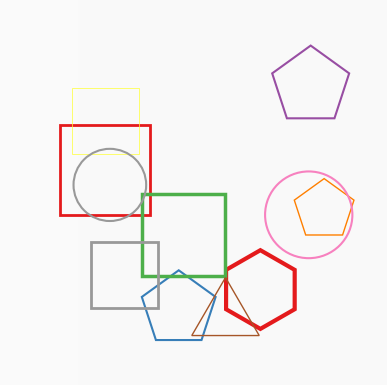[{"shape": "square", "thickness": 2, "radius": 0.58, "center": [0.27, 0.559]}, {"shape": "hexagon", "thickness": 3, "radius": 0.51, "center": [0.672, 0.248]}, {"shape": "pentagon", "thickness": 1.5, "radius": 0.5, "center": [0.461, 0.198]}, {"shape": "square", "thickness": 2.5, "radius": 0.53, "center": [0.474, 0.39]}, {"shape": "pentagon", "thickness": 1.5, "radius": 0.52, "center": [0.802, 0.777]}, {"shape": "pentagon", "thickness": 1, "radius": 0.4, "center": [0.836, 0.455]}, {"shape": "square", "thickness": 0.5, "radius": 0.43, "center": [0.272, 0.685]}, {"shape": "triangle", "thickness": 1, "radius": 0.5, "center": [0.582, 0.179]}, {"shape": "circle", "thickness": 1.5, "radius": 0.56, "center": [0.797, 0.442]}, {"shape": "circle", "thickness": 1.5, "radius": 0.47, "center": [0.284, 0.52]}, {"shape": "square", "thickness": 2, "radius": 0.43, "center": [0.321, 0.285]}]